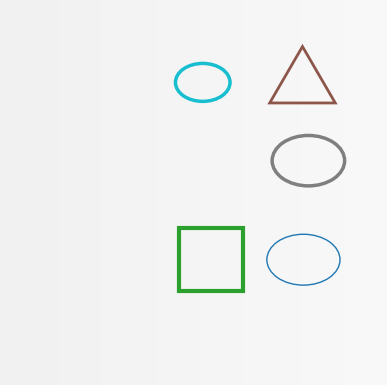[{"shape": "oval", "thickness": 1, "radius": 0.47, "center": [0.783, 0.325]}, {"shape": "square", "thickness": 3, "radius": 0.41, "center": [0.544, 0.326]}, {"shape": "triangle", "thickness": 2, "radius": 0.49, "center": [0.781, 0.781]}, {"shape": "oval", "thickness": 2.5, "radius": 0.47, "center": [0.796, 0.583]}, {"shape": "oval", "thickness": 2.5, "radius": 0.35, "center": [0.523, 0.786]}]